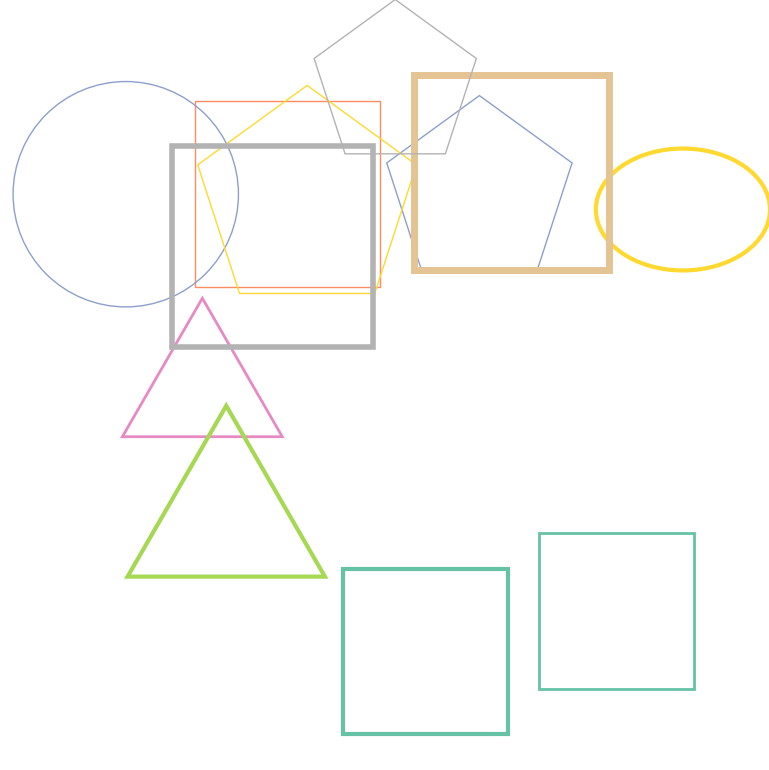[{"shape": "square", "thickness": 1.5, "radius": 0.53, "center": [0.553, 0.154]}, {"shape": "square", "thickness": 1, "radius": 0.5, "center": [0.801, 0.207]}, {"shape": "square", "thickness": 0.5, "radius": 0.6, "center": [0.373, 0.748]}, {"shape": "pentagon", "thickness": 0.5, "radius": 0.63, "center": [0.623, 0.749]}, {"shape": "circle", "thickness": 0.5, "radius": 0.73, "center": [0.163, 0.748]}, {"shape": "triangle", "thickness": 1, "radius": 0.6, "center": [0.263, 0.493]}, {"shape": "triangle", "thickness": 1.5, "radius": 0.74, "center": [0.294, 0.325]}, {"shape": "pentagon", "thickness": 0.5, "radius": 0.75, "center": [0.399, 0.74]}, {"shape": "oval", "thickness": 1.5, "radius": 0.57, "center": [0.887, 0.728]}, {"shape": "square", "thickness": 2.5, "radius": 0.63, "center": [0.665, 0.776]}, {"shape": "pentagon", "thickness": 0.5, "radius": 0.55, "center": [0.513, 0.89]}, {"shape": "square", "thickness": 2, "radius": 0.65, "center": [0.354, 0.68]}]